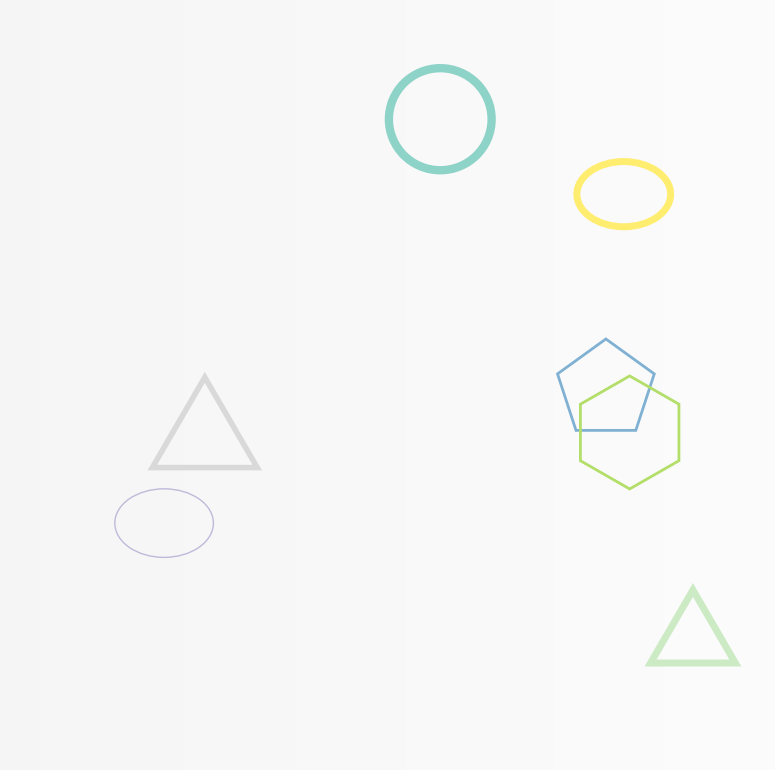[{"shape": "circle", "thickness": 3, "radius": 0.33, "center": [0.568, 0.845]}, {"shape": "oval", "thickness": 0.5, "radius": 0.32, "center": [0.212, 0.321]}, {"shape": "pentagon", "thickness": 1, "radius": 0.33, "center": [0.782, 0.494]}, {"shape": "hexagon", "thickness": 1, "radius": 0.37, "center": [0.812, 0.438]}, {"shape": "triangle", "thickness": 2, "radius": 0.39, "center": [0.264, 0.432]}, {"shape": "triangle", "thickness": 2.5, "radius": 0.32, "center": [0.894, 0.171]}, {"shape": "oval", "thickness": 2.5, "radius": 0.3, "center": [0.805, 0.748]}]